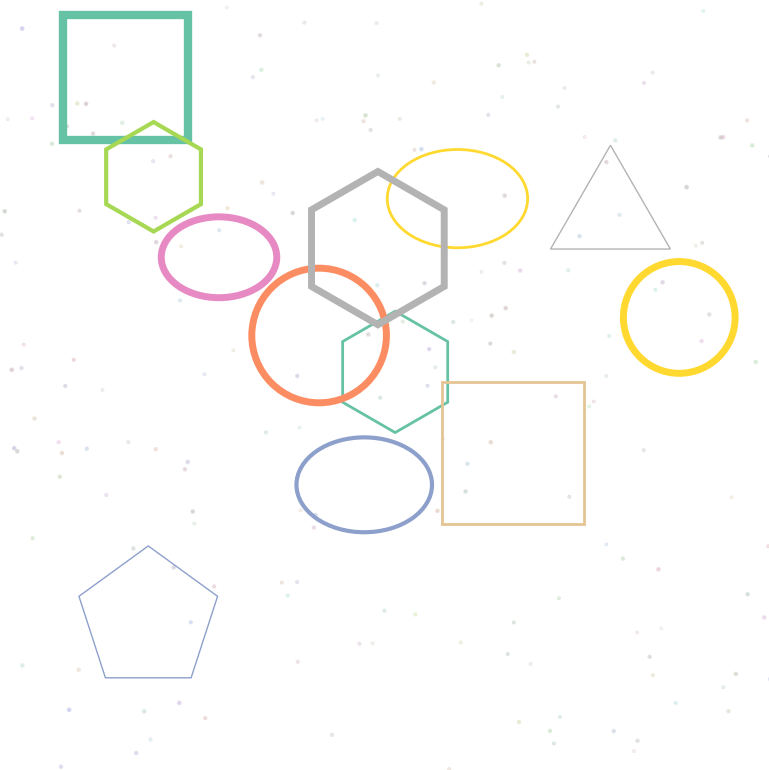[{"shape": "square", "thickness": 3, "radius": 0.4, "center": [0.163, 0.9]}, {"shape": "hexagon", "thickness": 1, "radius": 0.39, "center": [0.513, 0.517]}, {"shape": "circle", "thickness": 2.5, "radius": 0.44, "center": [0.414, 0.564]}, {"shape": "oval", "thickness": 1.5, "radius": 0.44, "center": [0.473, 0.37]}, {"shape": "pentagon", "thickness": 0.5, "radius": 0.47, "center": [0.193, 0.196]}, {"shape": "oval", "thickness": 2.5, "radius": 0.38, "center": [0.284, 0.666]}, {"shape": "hexagon", "thickness": 1.5, "radius": 0.36, "center": [0.199, 0.77]}, {"shape": "circle", "thickness": 2.5, "radius": 0.36, "center": [0.882, 0.588]}, {"shape": "oval", "thickness": 1, "radius": 0.46, "center": [0.594, 0.742]}, {"shape": "square", "thickness": 1, "radius": 0.46, "center": [0.667, 0.411]}, {"shape": "hexagon", "thickness": 2.5, "radius": 0.5, "center": [0.491, 0.678]}, {"shape": "triangle", "thickness": 0.5, "radius": 0.45, "center": [0.793, 0.721]}]